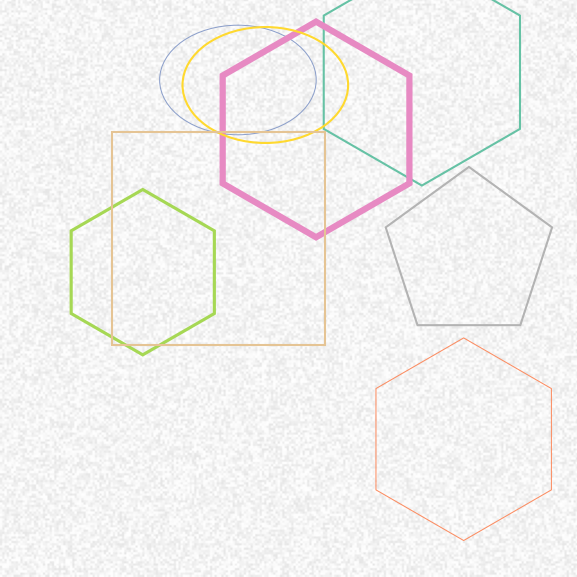[{"shape": "hexagon", "thickness": 1, "radius": 0.98, "center": [0.731, 0.874]}, {"shape": "hexagon", "thickness": 0.5, "radius": 0.88, "center": [0.803, 0.239]}, {"shape": "oval", "thickness": 0.5, "radius": 0.68, "center": [0.412, 0.861]}, {"shape": "hexagon", "thickness": 3, "radius": 0.93, "center": [0.547, 0.775]}, {"shape": "hexagon", "thickness": 1.5, "radius": 0.72, "center": [0.247, 0.528]}, {"shape": "oval", "thickness": 1, "radius": 0.72, "center": [0.459, 0.852]}, {"shape": "square", "thickness": 1, "radius": 0.92, "center": [0.379, 0.586]}, {"shape": "pentagon", "thickness": 1, "radius": 0.76, "center": [0.812, 0.559]}]